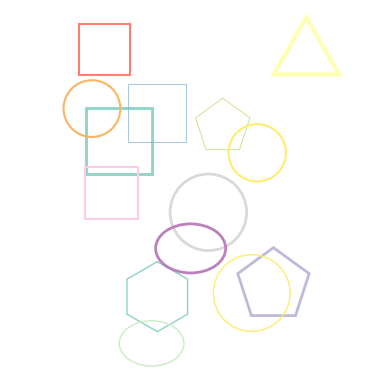[{"shape": "square", "thickness": 2, "radius": 0.43, "center": [0.31, 0.633]}, {"shape": "hexagon", "thickness": 1, "radius": 0.45, "center": [0.409, 0.229]}, {"shape": "triangle", "thickness": 3, "radius": 0.49, "center": [0.796, 0.856]}, {"shape": "pentagon", "thickness": 2, "radius": 0.49, "center": [0.71, 0.259]}, {"shape": "square", "thickness": 1.5, "radius": 0.33, "center": [0.272, 0.871]}, {"shape": "square", "thickness": 0.5, "radius": 0.38, "center": [0.409, 0.707]}, {"shape": "circle", "thickness": 1.5, "radius": 0.37, "center": [0.239, 0.718]}, {"shape": "pentagon", "thickness": 0.5, "radius": 0.37, "center": [0.579, 0.671]}, {"shape": "square", "thickness": 1.5, "radius": 0.34, "center": [0.29, 0.498]}, {"shape": "circle", "thickness": 2, "radius": 0.5, "center": [0.541, 0.449]}, {"shape": "oval", "thickness": 2, "radius": 0.46, "center": [0.495, 0.355]}, {"shape": "oval", "thickness": 1, "radius": 0.42, "center": [0.394, 0.108]}, {"shape": "circle", "thickness": 1, "radius": 0.5, "center": [0.654, 0.239]}, {"shape": "circle", "thickness": 1.5, "radius": 0.37, "center": [0.668, 0.603]}]